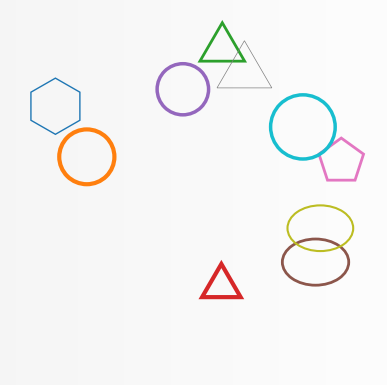[{"shape": "hexagon", "thickness": 1, "radius": 0.36, "center": [0.143, 0.724]}, {"shape": "circle", "thickness": 3, "radius": 0.36, "center": [0.224, 0.593]}, {"shape": "triangle", "thickness": 2, "radius": 0.33, "center": [0.574, 0.874]}, {"shape": "triangle", "thickness": 3, "radius": 0.29, "center": [0.571, 0.257]}, {"shape": "circle", "thickness": 2.5, "radius": 0.33, "center": [0.472, 0.768]}, {"shape": "oval", "thickness": 2, "radius": 0.43, "center": [0.814, 0.319]}, {"shape": "pentagon", "thickness": 2, "radius": 0.3, "center": [0.881, 0.581]}, {"shape": "triangle", "thickness": 0.5, "radius": 0.41, "center": [0.631, 0.813]}, {"shape": "oval", "thickness": 1.5, "radius": 0.42, "center": [0.827, 0.407]}, {"shape": "circle", "thickness": 2.5, "radius": 0.42, "center": [0.782, 0.67]}]